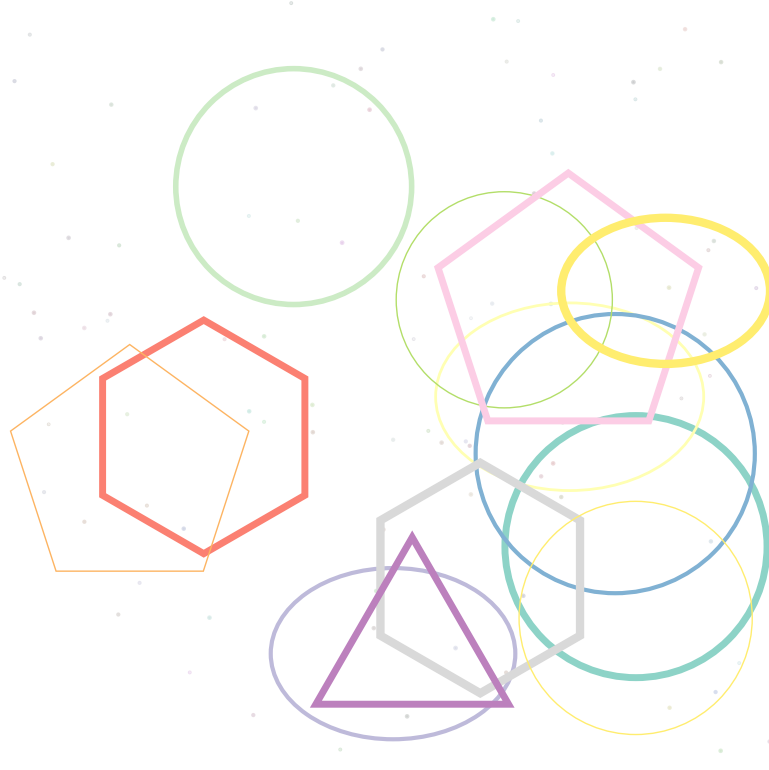[{"shape": "circle", "thickness": 2.5, "radius": 0.85, "center": [0.826, 0.29]}, {"shape": "oval", "thickness": 1, "radius": 0.87, "center": [0.74, 0.485]}, {"shape": "oval", "thickness": 1.5, "radius": 0.79, "center": [0.51, 0.151]}, {"shape": "hexagon", "thickness": 2.5, "radius": 0.76, "center": [0.265, 0.433]}, {"shape": "circle", "thickness": 1.5, "radius": 0.91, "center": [0.799, 0.411]}, {"shape": "pentagon", "thickness": 0.5, "radius": 0.81, "center": [0.168, 0.39]}, {"shape": "circle", "thickness": 0.5, "radius": 0.7, "center": [0.655, 0.611]}, {"shape": "pentagon", "thickness": 2.5, "radius": 0.89, "center": [0.738, 0.597]}, {"shape": "hexagon", "thickness": 3, "radius": 0.75, "center": [0.624, 0.249]}, {"shape": "triangle", "thickness": 2.5, "radius": 0.72, "center": [0.535, 0.158]}, {"shape": "circle", "thickness": 2, "radius": 0.77, "center": [0.381, 0.758]}, {"shape": "oval", "thickness": 3, "radius": 0.68, "center": [0.864, 0.622]}, {"shape": "circle", "thickness": 0.5, "radius": 0.76, "center": [0.826, 0.197]}]